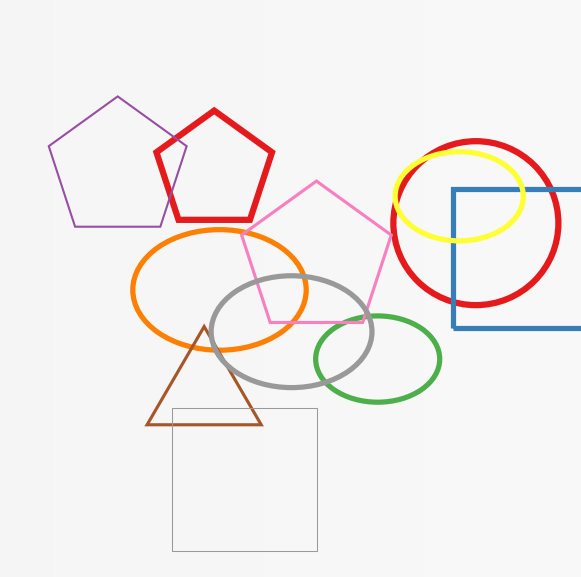[{"shape": "pentagon", "thickness": 3, "radius": 0.52, "center": [0.369, 0.703]}, {"shape": "circle", "thickness": 3, "radius": 0.71, "center": [0.819, 0.613]}, {"shape": "square", "thickness": 2.5, "radius": 0.6, "center": [0.899, 0.551]}, {"shape": "oval", "thickness": 2.5, "radius": 0.53, "center": [0.65, 0.377]}, {"shape": "pentagon", "thickness": 1, "radius": 0.62, "center": [0.202, 0.707]}, {"shape": "oval", "thickness": 2.5, "radius": 0.75, "center": [0.378, 0.497]}, {"shape": "oval", "thickness": 2.5, "radius": 0.55, "center": [0.79, 0.659]}, {"shape": "triangle", "thickness": 1.5, "radius": 0.57, "center": [0.351, 0.32]}, {"shape": "pentagon", "thickness": 1.5, "radius": 0.68, "center": [0.544, 0.55]}, {"shape": "oval", "thickness": 2.5, "radius": 0.69, "center": [0.502, 0.425]}, {"shape": "square", "thickness": 0.5, "radius": 0.62, "center": [0.421, 0.169]}]